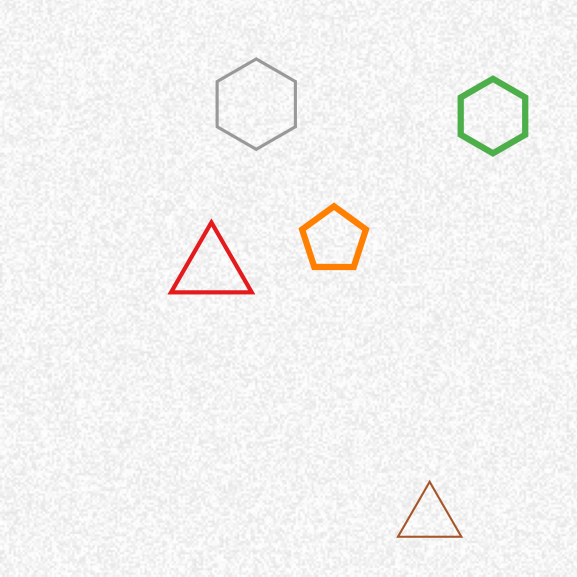[{"shape": "triangle", "thickness": 2, "radius": 0.4, "center": [0.366, 0.533]}, {"shape": "hexagon", "thickness": 3, "radius": 0.32, "center": [0.854, 0.798]}, {"shape": "pentagon", "thickness": 3, "radius": 0.29, "center": [0.578, 0.584]}, {"shape": "triangle", "thickness": 1, "radius": 0.32, "center": [0.744, 0.101]}, {"shape": "hexagon", "thickness": 1.5, "radius": 0.39, "center": [0.444, 0.819]}]